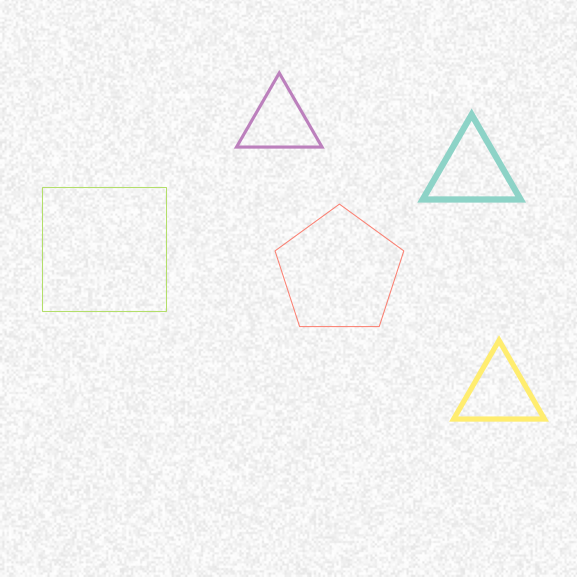[{"shape": "triangle", "thickness": 3, "radius": 0.49, "center": [0.817, 0.703]}, {"shape": "pentagon", "thickness": 0.5, "radius": 0.59, "center": [0.588, 0.528]}, {"shape": "square", "thickness": 0.5, "radius": 0.54, "center": [0.18, 0.568]}, {"shape": "triangle", "thickness": 1.5, "radius": 0.43, "center": [0.484, 0.787]}, {"shape": "triangle", "thickness": 2.5, "radius": 0.45, "center": [0.864, 0.319]}]